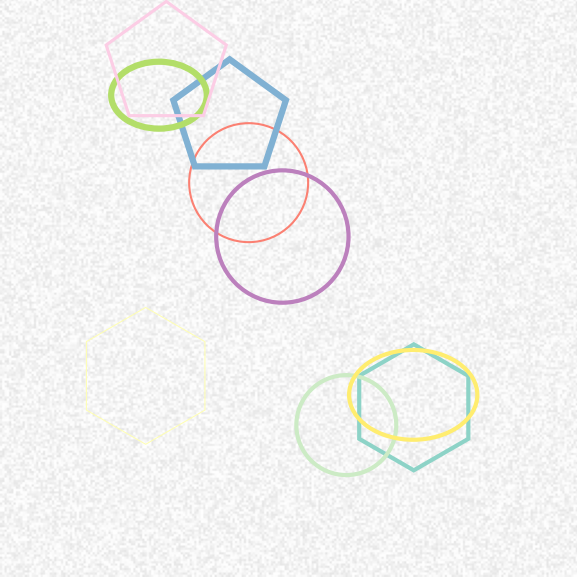[{"shape": "hexagon", "thickness": 2, "radius": 0.55, "center": [0.716, 0.294]}, {"shape": "hexagon", "thickness": 0.5, "radius": 0.59, "center": [0.252, 0.348]}, {"shape": "circle", "thickness": 1, "radius": 0.52, "center": [0.431, 0.683]}, {"shape": "pentagon", "thickness": 3, "radius": 0.51, "center": [0.398, 0.794]}, {"shape": "oval", "thickness": 3, "radius": 0.41, "center": [0.275, 0.834]}, {"shape": "pentagon", "thickness": 1.5, "radius": 0.55, "center": [0.288, 0.887]}, {"shape": "circle", "thickness": 2, "radius": 0.57, "center": [0.489, 0.59]}, {"shape": "circle", "thickness": 2, "radius": 0.43, "center": [0.6, 0.263]}, {"shape": "oval", "thickness": 2, "radius": 0.56, "center": [0.716, 0.315]}]